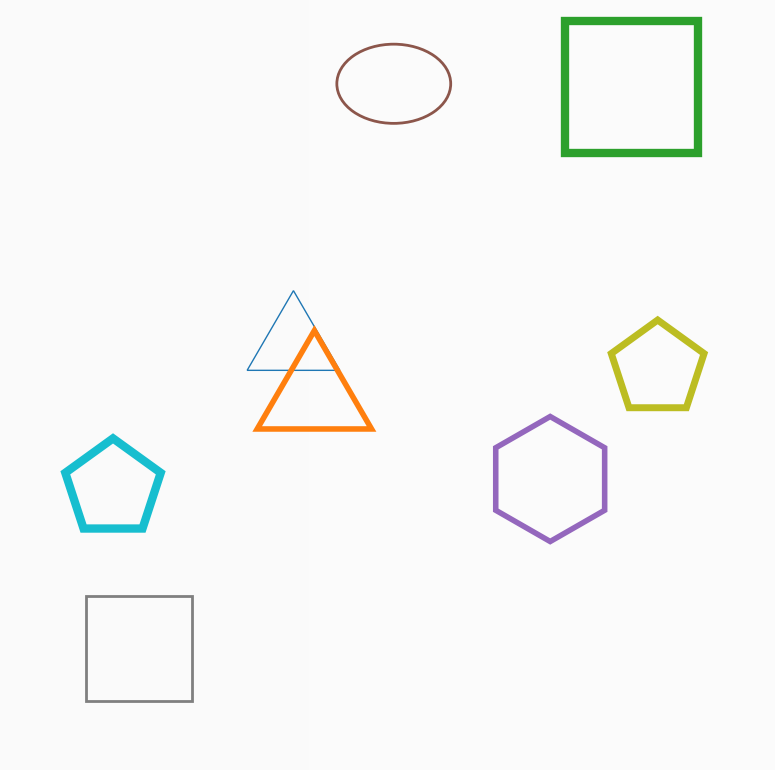[{"shape": "triangle", "thickness": 0.5, "radius": 0.34, "center": [0.379, 0.554]}, {"shape": "triangle", "thickness": 2, "radius": 0.43, "center": [0.406, 0.485]}, {"shape": "square", "thickness": 3, "radius": 0.43, "center": [0.815, 0.887]}, {"shape": "hexagon", "thickness": 2, "radius": 0.41, "center": [0.71, 0.378]}, {"shape": "oval", "thickness": 1, "radius": 0.37, "center": [0.508, 0.891]}, {"shape": "square", "thickness": 1, "radius": 0.34, "center": [0.179, 0.158]}, {"shape": "pentagon", "thickness": 2.5, "radius": 0.31, "center": [0.849, 0.521]}, {"shape": "pentagon", "thickness": 3, "radius": 0.32, "center": [0.146, 0.366]}]